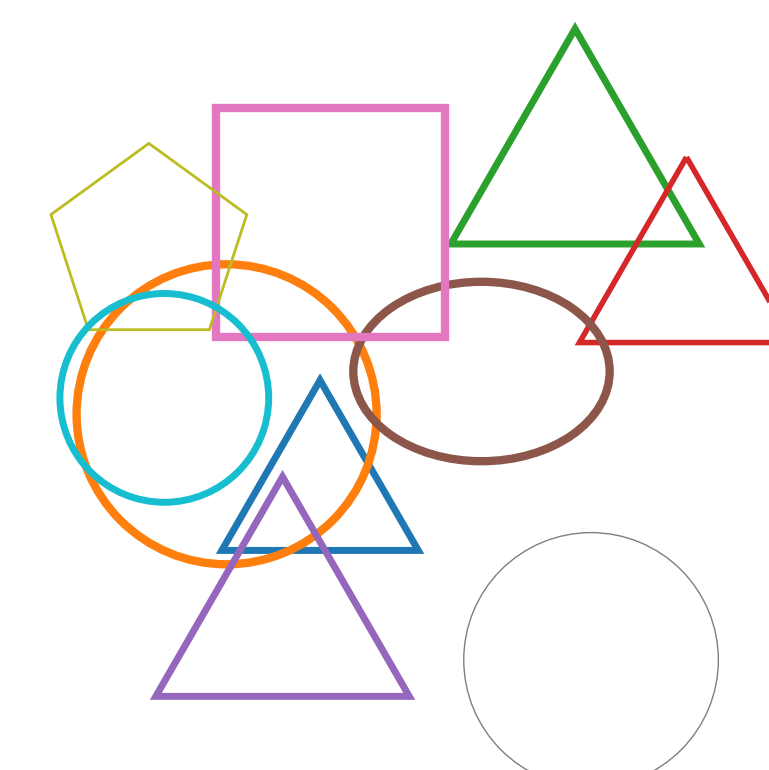[{"shape": "triangle", "thickness": 2.5, "radius": 0.74, "center": [0.416, 0.359]}, {"shape": "circle", "thickness": 3, "radius": 0.97, "center": [0.294, 0.462]}, {"shape": "triangle", "thickness": 2.5, "radius": 0.93, "center": [0.747, 0.776]}, {"shape": "triangle", "thickness": 2, "radius": 0.8, "center": [0.892, 0.635]}, {"shape": "triangle", "thickness": 2.5, "radius": 0.95, "center": [0.367, 0.191]}, {"shape": "oval", "thickness": 3, "radius": 0.83, "center": [0.625, 0.518]}, {"shape": "square", "thickness": 3, "radius": 0.74, "center": [0.429, 0.712]}, {"shape": "circle", "thickness": 0.5, "radius": 0.83, "center": [0.768, 0.143]}, {"shape": "pentagon", "thickness": 1, "radius": 0.67, "center": [0.193, 0.68]}, {"shape": "circle", "thickness": 2.5, "radius": 0.68, "center": [0.213, 0.483]}]